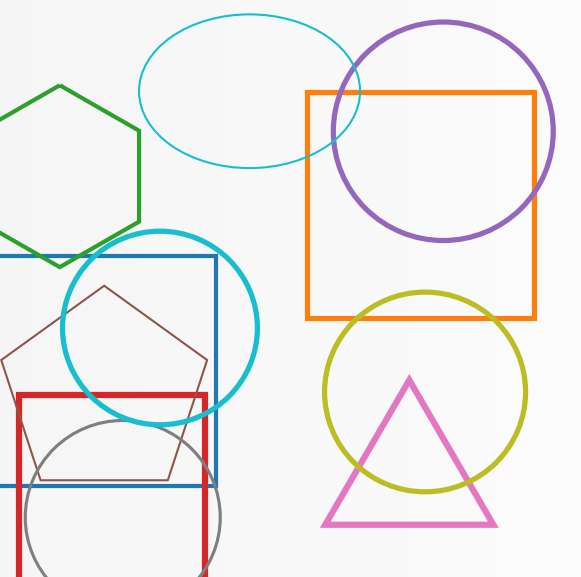[{"shape": "square", "thickness": 2, "radius": 0.99, "center": [0.174, 0.357]}, {"shape": "square", "thickness": 2.5, "radius": 0.98, "center": [0.723, 0.644]}, {"shape": "hexagon", "thickness": 2, "radius": 0.79, "center": [0.103, 0.694]}, {"shape": "square", "thickness": 3, "radius": 0.8, "center": [0.193, 0.154]}, {"shape": "circle", "thickness": 2.5, "radius": 0.95, "center": [0.763, 0.772]}, {"shape": "pentagon", "thickness": 1, "radius": 0.93, "center": [0.179, 0.318]}, {"shape": "triangle", "thickness": 3, "radius": 0.83, "center": [0.704, 0.174]}, {"shape": "circle", "thickness": 1.5, "radius": 0.84, "center": [0.211, 0.103]}, {"shape": "circle", "thickness": 2.5, "radius": 0.86, "center": [0.731, 0.32]}, {"shape": "circle", "thickness": 2.5, "radius": 0.84, "center": [0.275, 0.431]}, {"shape": "oval", "thickness": 1, "radius": 0.95, "center": [0.429, 0.841]}]